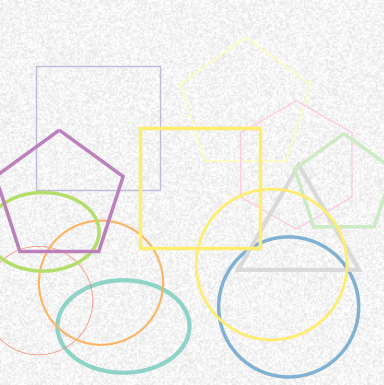[{"shape": "oval", "thickness": 3, "radius": 0.86, "center": [0.321, 0.152]}, {"shape": "pentagon", "thickness": 1, "radius": 0.89, "center": [0.638, 0.726]}, {"shape": "square", "thickness": 1, "radius": 0.81, "center": [0.254, 0.667]}, {"shape": "circle", "thickness": 0.5, "radius": 0.7, "center": [0.1, 0.219]}, {"shape": "circle", "thickness": 2.5, "radius": 0.91, "center": [0.75, 0.203]}, {"shape": "circle", "thickness": 1.5, "radius": 0.81, "center": [0.262, 0.266]}, {"shape": "oval", "thickness": 2.5, "radius": 0.73, "center": [0.112, 0.398]}, {"shape": "hexagon", "thickness": 1, "radius": 0.83, "center": [0.77, 0.572]}, {"shape": "triangle", "thickness": 3, "radius": 0.91, "center": [0.776, 0.39]}, {"shape": "pentagon", "thickness": 2.5, "radius": 0.87, "center": [0.154, 0.488]}, {"shape": "pentagon", "thickness": 2.5, "radius": 0.67, "center": [0.893, 0.519]}, {"shape": "square", "thickness": 2.5, "radius": 0.78, "center": [0.52, 0.512]}, {"shape": "circle", "thickness": 2, "radius": 0.98, "center": [0.705, 0.313]}]